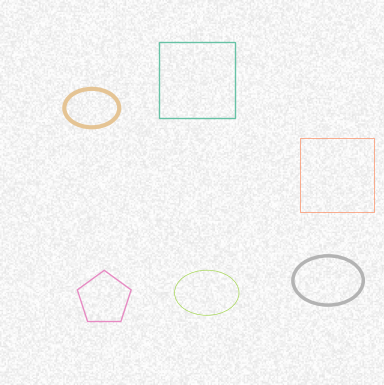[{"shape": "square", "thickness": 1, "radius": 0.49, "center": [0.512, 0.793]}, {"shape": "square", "thickness": 0.5, "radius": 0.48, "center": [0.876, 0.546]}, {"shape": "pentagon", "thickness": 1, "radius": 0.37, "center": [0.271, 0.224]}, {"shape": "oval", "thickness": 0.5, "radius": 0.42, "center": [0.537, 0.24]}, {"shape": "oval", "thickness": 3, "radius": 0.36, "center": [0.238, 0.719]}, {"shape": "oval", "thickness": 2.5, "radius": 0.46, "center": [0.852, 0.272]}]